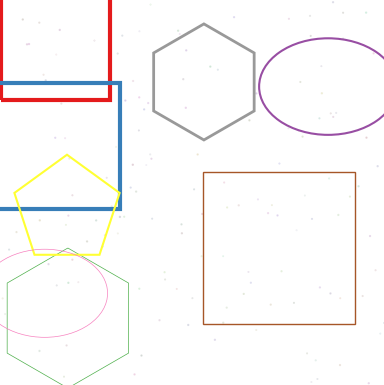[{"shape": "square", "thickness": 3, "radius": 0.71, "center": [0.144, 0.882]}, {"shape": "square", "thickness": 3, "radius": 0.82, "center": [0.147, 0.622]}, {"shape": "hexagon", "thickness": 0.5, "radius": 0.91, "center": [0.176, 0.174]}, {"shape": "oval", "thickness": 1.5, "radius": 0.9, "center": [0.852, 0.775]}, {"shape": "pentagon", "thickness": 1.5, "radius": 0.72, "center": [0.174, 0.454]}, {"shape": "square", "thickness": 1, "radius": 0.99, "center": [0.725, 0.356]}, {"shape": "oval", "thickness": 0.5, "radius": 0.82, "center": [0.116, 0.238]}, {"shape": "hexagon", "thickness": 2, "radius": 0.75, "center": [0.53, 0.787]}]